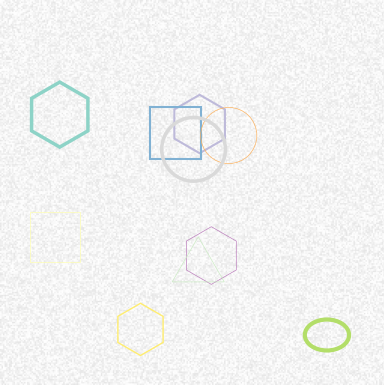[{"shape": "hexagon", "thickness": 2.5, "radius": 0.42, "center": [0.155, 0.702]}, {"shape": "square", "thickness": 0.5, "radius": 0.32, "center": [0.144, 0.384]}, {"shape": "hexagon", "thickness": 1.5, "radius": 0.38, "center": [0.519, 0.678]}, {"shape": "square", "thickness": 1.5, "radius": 0.33, "center": [0.456, 0.655]}, {"shape": "circle", "thickness": 0.5, "radius": 0.36, "center": [0.594, 0.648]}, {"shape": "oval", "thickness": 3, "radius": 0.29, "center": [0.849, 0.13]}, {"shape": "circle", "thickness": 2.5, "radius": 0.41, "center": [0.503, 0.612]}, {"shape": "hexagon", "thickness": 0.5, "radius": 0.37, "center": [0.549, 0.336]}, {"shape": "triangle", "thickness": 0.5, "radius": 0.39, "center": [0.515, 0.307]}, {"shape": "hexagon", "thickness": 1, "radius": 0.34, "center": [0.365, 0.144]}]